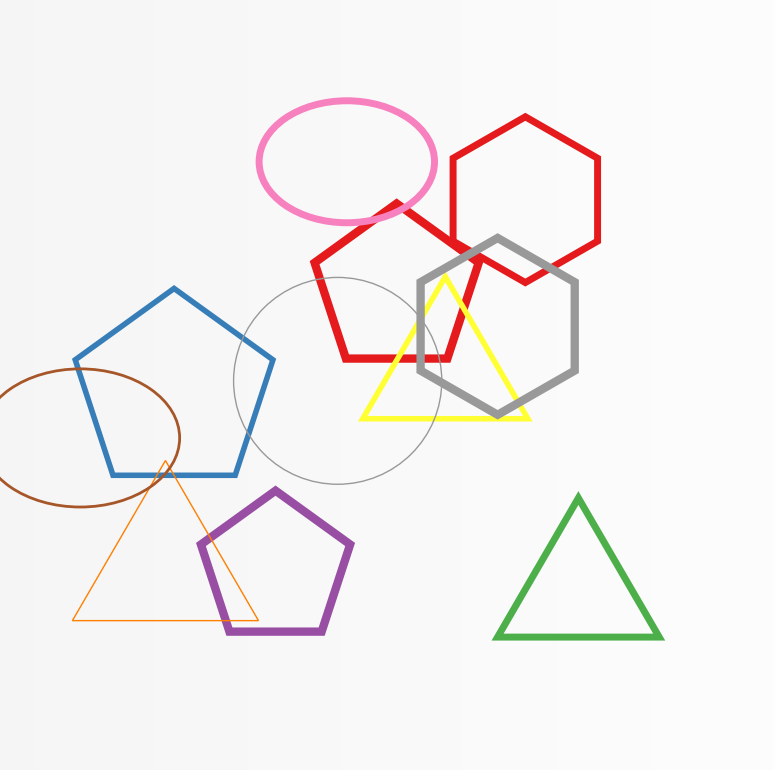[{"shape": "hexagon", "thickness": 2.5, "radius": 0.54, "center": [0.678, 0.741]}, {"shape": "pentagon", "thickness": 3, "radius": 0.56, "center": [0.512, 0.624]}, {"shape": "pentagon", "thickness": 2, "radius": 0.67, "center": [0.225, 0.491]}, {"shape": "triangle", "thickness": 2.5, "radius": 0.6, "center": [0.746, 0.233]}, {"shape": "pentagon", "thickness": 3, "radius": 0.51, "center": [0.356, 0.262]}, {"shape": "triangle", "thickness": 0.5, "radius": 0.69, "center": [0.213, 0.263]}, {"shape": "triangle", "thickness": 2, "radius": 0.61, "center": [0.575, 0.518]}, {"shape": "oval", "thickness": 1, "radius": 0.64, "center": [0.104, 0.431]}, {"shape": "oval", "thickness": 2.5, "radius": 0.57, "center": [0.448, 0.79]}, {"shape": "circle", "thickness": 0.5, "radius": 0.67, "center": [0.436, 0.505]}, {"shape": "hexagon", "thickness": 3, "radius": 0.57, "center": [0.642, 0.576]}]